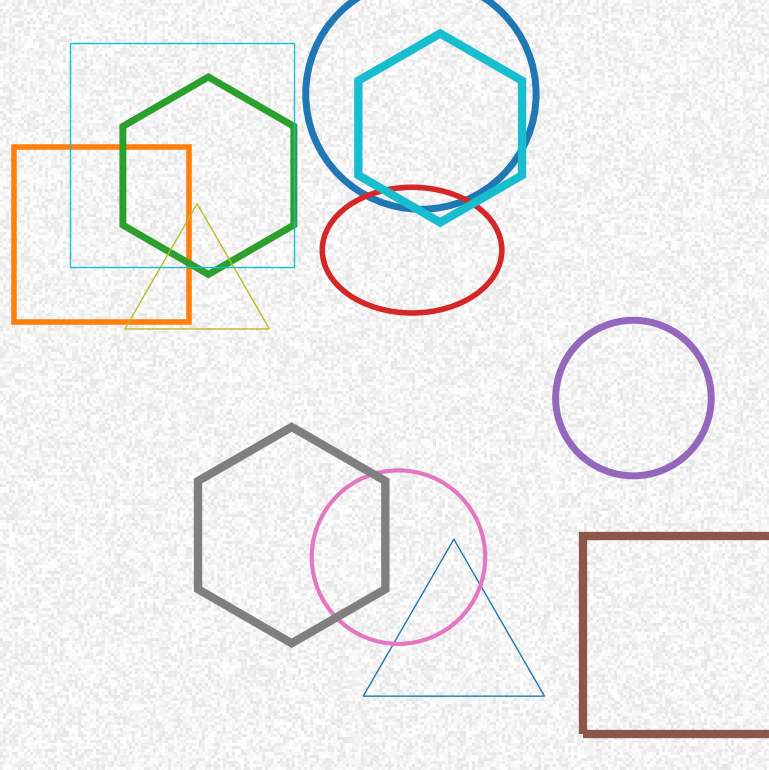[{"shape": "circle", "thickness": 2.5, "radius": 0.75, "center": [0.547, 0.878]}, {"shape": "triangle", "thickness": 0.5, "radius": 0.68, "center": [0.589, 0.164]}, {"shape": "square", "thickness": 2, "radius": 0.57, "center": [0.132, 0.695]}, {"shape": "hexagon", "thickness": 2.5, "radius": 0.64, "center": [0.271, 0.772]}, {"shape": "oval", "thickness": 2, "radius": 0.58, "center": [0.535, 0.675]}, {"shape": "circle", "thickness": 2.5, "radius": 0.51, "center": [0.823, 0.483]}, {"shape": "square", "thickness": 3, "radius": 0.64, "center": [0.885, 0.175]}, {"shape": "circle", "thickness": 1.5, "radius": 0.56, "center": [0.517, 0.276]}, {"shape": "hexagon", "thickness": 3, "radius": 0.7, "center": [0.379, 0.305]}, {"shape": "triangle", "thickness": 0.5, "radius": 0.54, "center": [0.256, 0.627]}, {"shape": "hexagon", "thickness": 3, "radius": 0.61, "center": [0.572, 0.834]}, {"shape": "square", "thickness": 0.5, "radius": 0.73, "center": [0.236, 0.799]}]